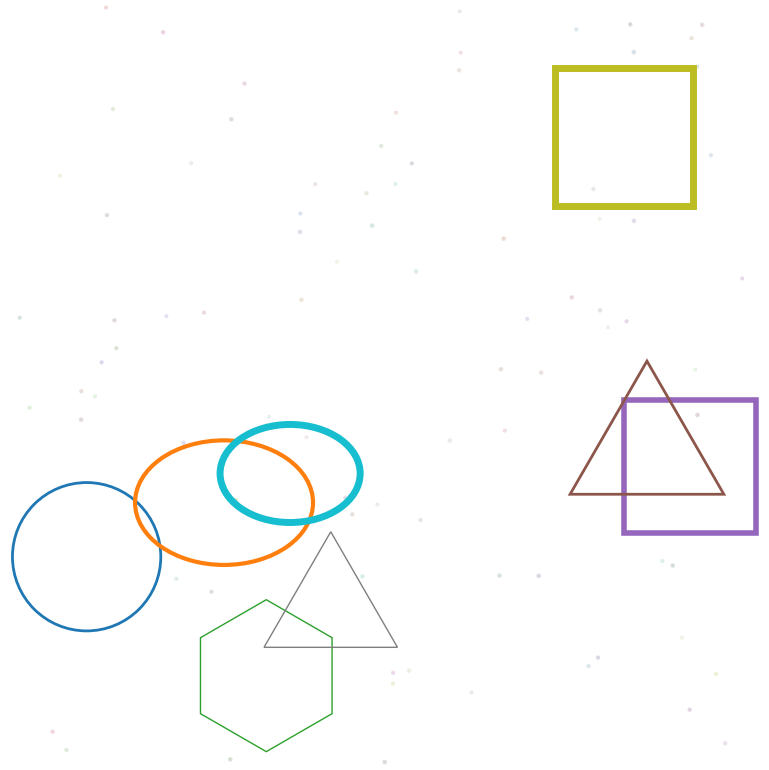[{"shape": "circle", "thickness": 1, "radius": 0.48, "center": [0.112, 0.277]}, {"shape": "oval", "thickness": 1.5, "radius": 0.58, "center": [0.291, 0.347]}, {"shape": "hexagon", "thickness": 0.5, "radius": 0.49, "center": [0.346, 0.122]}, {"shape": "square", "thickness": 2, "radius": 0.43, "center": [0.896, 0.394]}, {"shape": "triangle", "thickness": 1, "radius": 0.58, "center": [0.84, 0.416]}, {"shape": "triangle", "thickness": 0.5, "radius": 0.5, "center": [0.43, 0.209]}, {"shape": "square", "thickness": 2.5, "radius": 0.45, "center": [0.81, 0.822]}, {"shape": "oval", "thickness": 2.5, "radius": 0.45, "center": [0.377, 0.385]}]